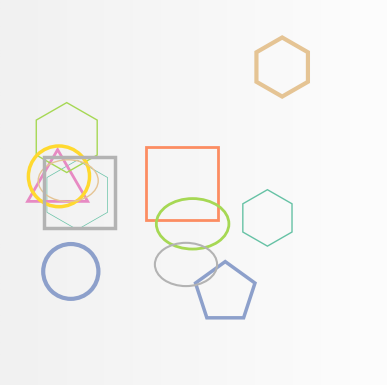[{"shape": "hexagon", "thickness": 1, "radius": 0.37, "center": [0.69, 0.434]}, {"shape": "hexagon", "thickness": 0.5, "radius": 0.45, "center": [0.199, 0.494]}, {"shape": "square", "thickness": 2, "radius": 0.47, "center": [0.469, 0.523]}, {"shape": "circle", "thickness": 3, "radius": 0.36, "center": [0.183, 0.295]}, {"shape": "pentagon", "thickness": 2.5, "radius": 0.4, "center": [0.581, 0.24]}, {"shape": "triangle", "thickness": 2, "radius": 0.45, "center": [0.149, 0.522]}, {"shape": "oval", "thickness": 2, "radius": 0.47, "center": [0.497, 0.419]}, {"shape": "hexagon", "thickness": 1, "radius": 0.45, "center": [0.172, 0.643]}, {"shape": "circle", "thickness": 2.5, "radius": 0.39, "center": [0.152, 0.542]}, {"shape": "oval", "thickness": 1, "radius": 0.39, "center": [0.176, 0.531]}, {"shape": "hexagon", "thickness": 3, "radius": 0.38, "center": [0.728, 0.826]}, {"shape": "oval", "thickness": 1.5, "radius": 0.4, "center": [0.48, 0.313]}, {"shape": "square", "thickness": 2.5, "radius": 0.46, "center": [0.205, 0.5]}]